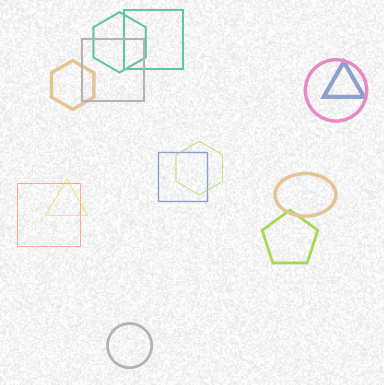[{"shape": "square", "thickness": 1.5, "radius": 0.38, "center": [0.398, 0.899]}, {"shape": "hexagon", "thickness": 1.5, "radius": 0.39, "center": [0.311, 0.89]}, {"shape": "square", "thickness": 0.5, "radius": 0.41, "center": [0.125, 0.442]}, {"shape": "square", "thickness": 1, "radius": 0.32, "center": [0.473, 0.541]}, {"shape": "triangle", "thickness": 3, "radius": 0.3, "center": [0.893, 0.779]}, {"shape": "circle", "thickness": 2.5, "radius": 0.4, "center": [0.873, 0.765]}, {"shape": "hexagon", "thickness": 0.5, "radius": 0.35, "center": [0.518, 0.563]}, {"shape": "pentagon", "thickness": 2, "radius": 0.38, "center": [0.753, 0.378]}, {"shape": "triangle", "thickness": 0.5, "radius": 0.32, "center": [0.174, 0.472]}, {"shape": "oval", "thickness": 2.5, "radius": 0.4, "center": [0.793, 0.494]}, {"shape": "hexagon", "thickness": 2.5, "radius": 0.32, "center": [0.189, 0.779]}, {"shape": "square", "thickness": 1.5, "radius": 0.41, "center": [0.293, 0.818]}, {"shape": "circle", "thickness": 2, "radius": 0.29, "center": [0.337, 0.102]}]